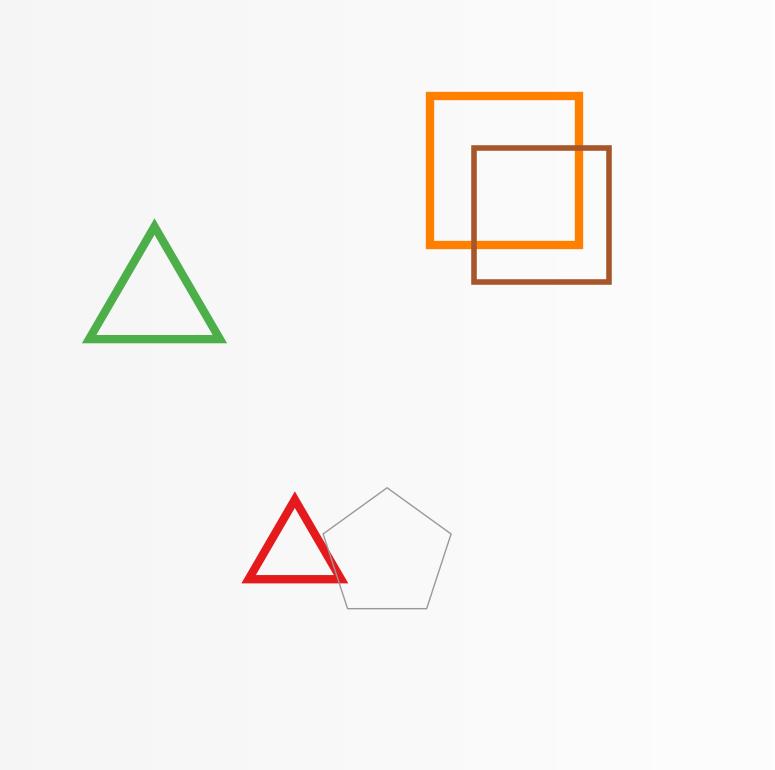[{"shape": "triangle", "thickness": 3, "radius": 0.34, "center": [0.38, 0.282]}, {"shape": "triangle", "thickness": 3, "radius": 0.49, "center": [0.199, 0.608]}, {"shape": "square", "thickness": 3, "radius": 0.48, "center": [0.651, 0.778]}, {"shape": "square", "thickness": 2, "radius": 0.44, "center": [0.698, 0.72]}, {"shape": "pentagon", "thickness": 0.5, "radius": 0.43, "center": [0.499, 0.28]}]